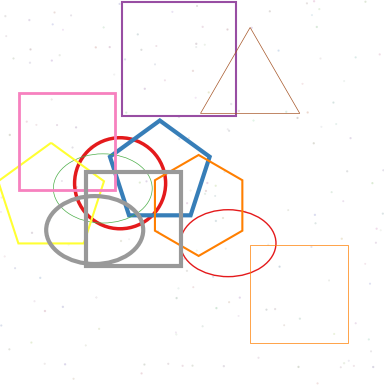[{"shape": "oval", "thickness": 1, "radius": 0.62, "center": [0.593, 0.368]}, {"shape": "circle", "thickness": 2.5, "radius": 0.59, "center": [0.312, 0.524]}, {"shape": "pentagon", "thickness": 3, "radius": 0.68, "center": [0.415, 0.551]}, {"shape": "oval", "thickness": 0.5, "radius": 0.64, "center": [0.267, 0.511]}, {"shape": "square", "thickness": 1.5, "radius": 0.74, "center": [0.466, 0.846]}, {"shape": "square", "thickness": 0.5, "radius": 0.64, "center": [0.776, 0.237]}, {"shape": "hexagon", "thickness": 1.5, "radius": 0.66, "center": [0.516, 0.466]}, {"shape": "pentagon", "thickness": 1.5, "radius": 0.72, "center": [0.133, 0.485]}, {"shape": "triangle", "thickness": 0.5, "radius": 0.74, "center": [0.65, 0.78]}, {"shape": "square", "thickness": 2, "radius": 0.63, "center": [0.174, 0.632]}, {"shape": "square", "thickness": 3, "radius": 0.62, "center": [0.346, 0.431]}, {"shape": "oval", "thickness": 3, "radius": 0.63, "center": [0.246, 0.402]}]